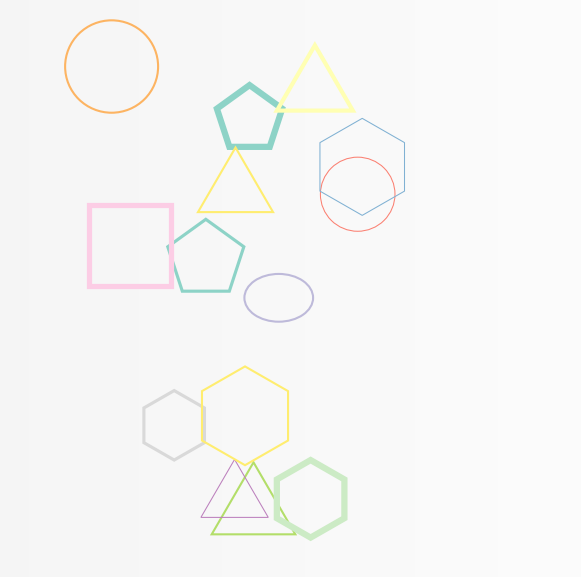[{"shape": "pentagon", "thickness": 1.5, "radius": 0.34, "center": [0.354, 0.551]}, {"shape": "pentagon", "thickness": 3, "radius": 0.3, "center": [0.429, 0.793]}, {"shape": "triangle", "thickness": 2, "radius": 0.38, "center": [0.542, 0.845]}, {"shape": "oval", "thickness": 1, "radius": 0.3, "center": [0.48, 0.483]}, {"shape": "circle", "thickness": 0.5, "radius": 0.32, "center": [0.615, 0.663]}, {"shape": "hexagon", "thickness": 0.5, "radius": 0.42, "center": [0.623, 0.71]}, {"shape": "circle", "thickness": 1, "radius": 0.4, "center": [0.192, 0.884]}, {"shape": "triangle", "thickness": 1, "radius": 0.42, "center": [0.436, 0.115]}, {"shape": "square", "thickness": 2.5, "radius": 0.35, "center": [0.223, 0.574]}, {"shape": "hexagon", "thickness": 1.5, "radius": 0.3, "center": [0.3, 0.263]}, {"shape": "triangle", "thickness": 0.5, "radius": 0.33, "center": [0.404, 0.137]}, {"shape": "hexagon", "thickness": 3, "radius": 0.34, "center": [0.534, 0.135]}, {"shape": "triangle", "thickness": 1, "radius": 0.37, "center": [0.405, 0.669]}, {"shape": "hexagon", "thickness": 1, "radius": 0.43, "center": [0.422, 0.279]}]